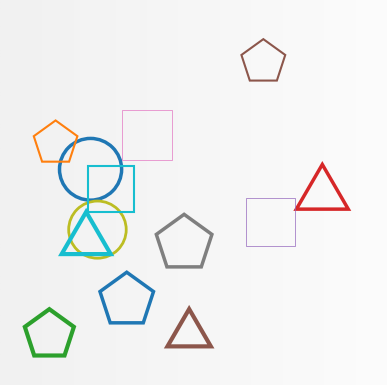[{"shape": "circle", "thickness": 2.5, "radius": 0.4, "center": [0.234, 0.56]}, {"shape": "pentagon", "thickness": 2.5, "radius": 0.36, "center": [0.327, 0.22]}, {"shape": "pentagon", "thickness": 1.5, "radius": 0.3, "center": [0.143, 0.628]}, {"shape": "pentagon", "thickness": 3, "radius": 0.33, "center": [0.127, 0.13]}, {"shape": "triangle", "thickness": 2.5, "radius": 0.39, "center": [0.832, 0.495]}, {"shape": "square", "thickness": 0.5, "radius": 0.31, "center": [0.698, 0.425]}, {"shape": "pentagon", "thickness": 1.5, "radius": 0.3, "center": [0.68, 0.839]}, {"shape": "triangle", "thickness": 3, "radius": 0.32, "center": [0.488, 0.133]}, {"shape": "square", "thickness": 0.5, "radius": 0.32, "center": [0.379, 0.649]}, {"shape": "pentagon", "thickness": 2.5, "radius": 0.38, "center": [0.475, 0.368]}, {"shape": "circle", "thickness": 2, "radius": 0.37, "center": [0.251, 0.404]}, {"shape": "square", "thickness": 1.5, "radius": 0.3, "center": [0.287, 0.508]}, {"shape": "triangle", "thickness": 3, "radius": 0.37, "center": [0.222, 0.377]}]